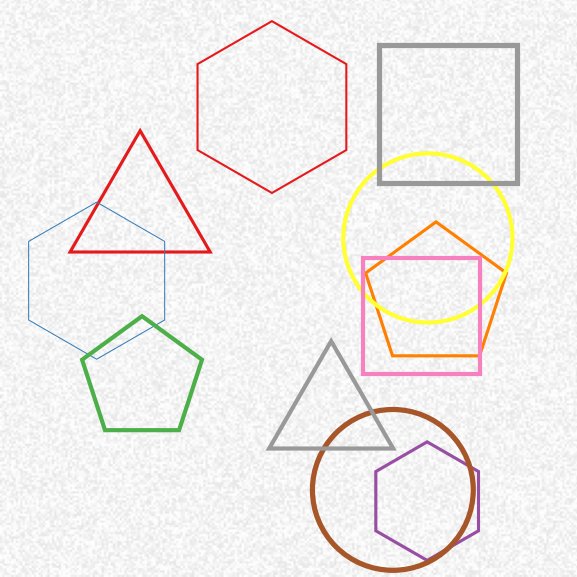[{"shape": "triangle", "thickness": 1.5, "radius": 0.7, "center": [0.243, 0.633]}, {"shape": "hexagon", "thickness": 1, "radius": 0.74, "center": [0.471, 0.814]}, {"shape": "hexagon", "thickness": 0.5, "radius": 0.68, "center": [0.167, 0.513]}, {"shape": "pentagon", "thickness": 2, "radius": 0.55, "center": [0.246, 0.343]}, {"shape": "hexagon", "thickness": 1.5, "radius": 0.51, "center": [0.74, 0.131]}, {"shape": "pentagon", "thickness": 1.5, "radius": 0.64, "center": [0.755, 0.487]}, {"shape": "circle", "thickness": 2, "radius": 0.73, "center": [0.741, 0.587]}, {"shape": "circle", "thickness": 2.5, "radius": 0.7, "center": [0.68, 0.151]}, {"shape": "square", "thickness": 2, "radius": 0.5, "center": [0.73, 0.452]}, {"shape": "square", "thickness": 2.5, "radius": 0.6, "center": [0.776, 0.802]}, {"shape": "triangle", "thickness": 2, "radius": 0.62, "center": [0.573, 0.284]}]